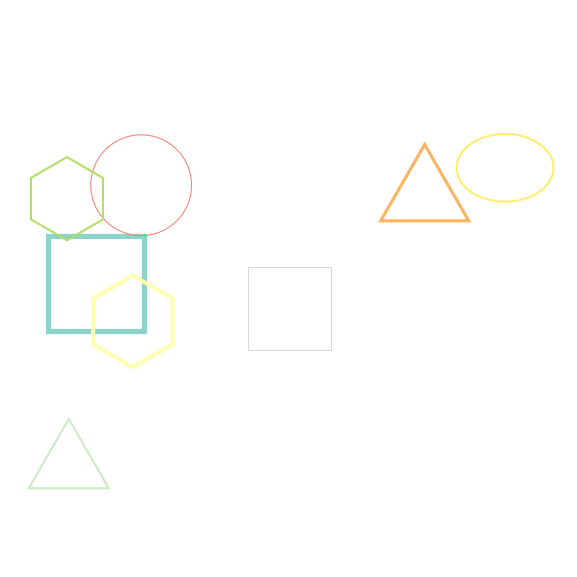[{"shape": "square", "thickness": 2.5, "radius": 0.41, "center": [0.166, 0.508]}, {"shape": "hexagon", "thickness": 2, "radius": 0.4, "center": [0.23, 0.443]}, {"shape": "circle", "thickness": 0.5, "radius": 0.44, "center": [0.244, 0.678]}, {"shape": "triangle", "thickness": 1.5, "radius": 0.44, "center": [0.735, 0.661]}, {"shape": "hexagon", "thickness": 1, "radius": 0.36, "center": [0.116, 0.655]}, {"shape": "square", "thickness": 0.5, "radius": 0.36, "center": [0.501, 0.465]}, {"shape": "triangle", "thickness": 1, "radius": 0.4, "center": [0.119, 0.194]}, {"shape": "oval", "thickness": 1, "radius": 0.42, "center": [0.874, 0.709]}]